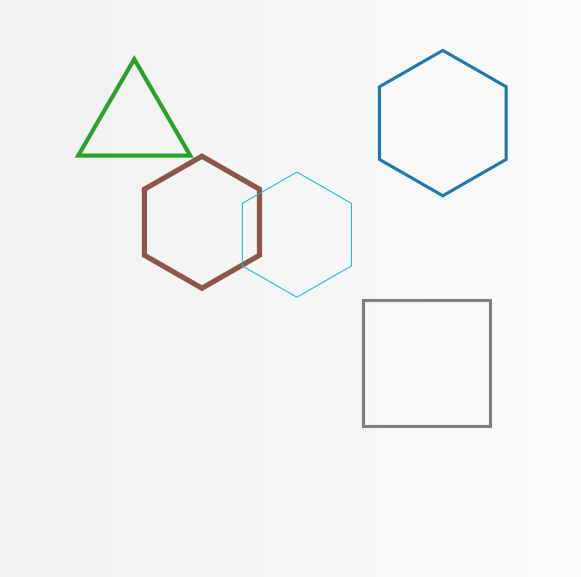[{"shape": "hexagon", "thickness": 1.5, "radius": 0.63, "center": [0.762, 0.786]}, {"shape": "triangle", "thickness": 2, "radius": 0.56, "center": [0.231, 0.785]}, {"shape": "hexagon", "thickness": 2.5, "radius": 0.57, "center": [0.347, 0.614]}, {"shape": "square", "thickness": 1.5, "radius": 0.55, "center": [0.733, 0.37]}, {"shape": "hexagon", "thickness": 0.5, "radius": 0.54, "center": [0.511, 0.593]}]